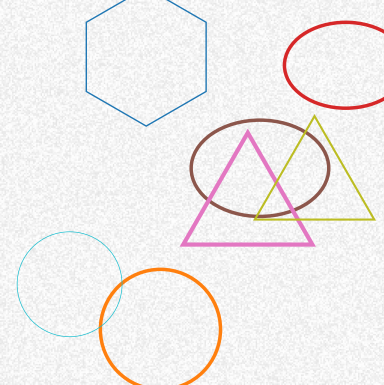[{"shape": "hexagon", "thickness": 1, "radius": 0.9, "center": [0.38, 0.852]}, {"shape": "circle", "thickness": 2.5, "radius": 0.78, "center": [0.417, 0.144]}, {"shape": "oval", "thickness": 2.5, "radius": 0.8, "center": [0.898, 0.83]}, {"shape": "oval", "thickness": 2.5, "radius": 0.89, "center": [0.675, 0.563]}, {"shape": "triangle", "thickness": 3, "radius": 0.97, "center": [0.644, 0.462]}, {"shape": "triangle", "thickness": 1.5, "radius": 0.9, "center": [0.817, 0.519]}, {"shape": "circle", "thickness": 0.5, "radius": 0.68, "center": [0.181, 0.262]}]